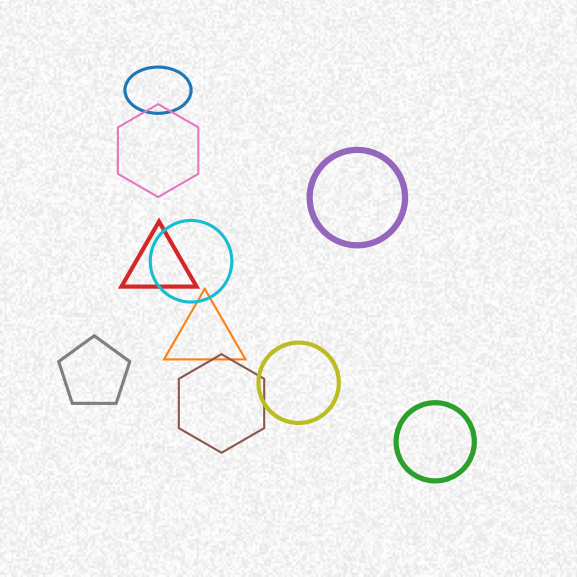[{"shape": "oval", "thickness": 1.5, "radius": 0.29, "center": [0.274, 0.843]}, {"shape": "triangle", "thickness": 1, "radius": 0.41, "center": [0.355, 0.418]}, {"shape": "circle", "thickness": 2.5, "radius": 0.34, "center": [0.754, 0.234]}, {"shape": "triangle", "thickness": 2, "radius": 0.38, "center": [0.275, 0.54]}, {"shape": "circle", "thickness": 3, "radius": 0.41, "center": [0.619, 0.657]}, {"shape": "hexagon", "thickness": 1, "radius": 0.43, "center": [0.384, 0.3]}, {"shape": "hexagon", "thickness": 1, "radius": 0.4, "center": [0.274, 0.738]}, {"shape": "pentagon", "thickness": 1.5, "radius": 0.32, "center": [0.163, 0.353]}, {"shape": "circle", "thickness": 2, "radius": 0.35, "center": [0.517, 0.336]}, {"shape": "circle", "thickness": 1.5, "radius": 0.35, "center": [0.331, 0.547]}]